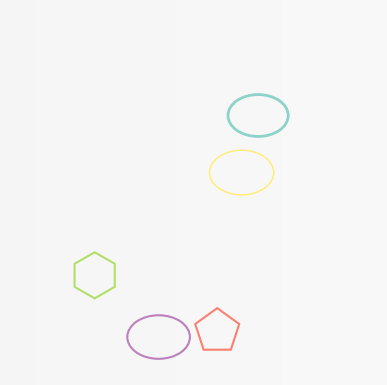[{"shape": "oval", "thickness": 2, "radius": 0.39, "center": [0.666, 0.7]}, {"shape": "pentagon", "thickness": 1.5, "radius": 0.3, "center": [0.561, 0.14]}, {"shape": "hexagon", "thickness": 1.5, "radius": 0.3, "center": [0.244, 0.285]}, {"shape": "oval", "thickness": 1.5, "radius": 0.4, "center": [0.409, 0.125]}, {"shape": "oval", "thickness": 1, "radius": 0.41, "center": [0.624, 0.552]}]